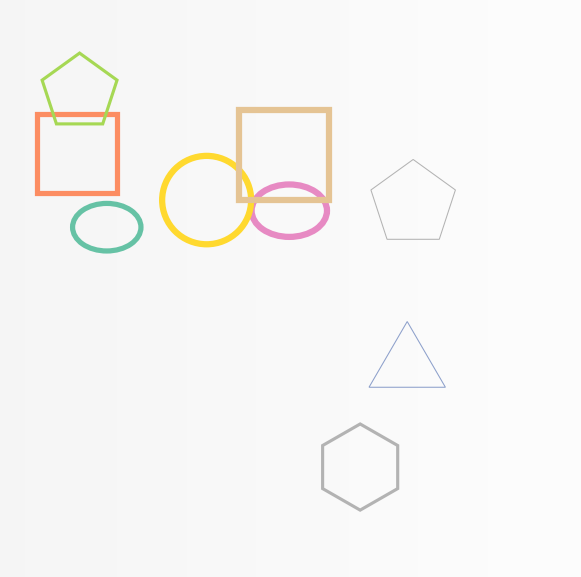[{"shape": "oval", "thickness": 2.5, "radius": 0.29, "center": [0.184, 0.606]}, {"shape": "square", "thickness": 2.5, "radius": 0.34, "center": [0.133, 0.734]}, {"shape": "triangle", "thickness": 0.5, "radius": 0.38, "center": [0.701, 0.367]}, {"shape": "oval", "thickness": 3, "radius": 0.32, "center": [0.498, 0.634]}, {"shape": "pentagon", "thickness": 1.5, "radius": 0.34, "center": [0.137, 0.839]}, {"shape": "circle", "thickness": 3, "radius": 0.38, "center": [0.356, 0.653]}, {"shape": "square", "thickness": 3, "radius": 0.39, "center": [0.489, 0.731]}, {"shape": "pentagon", "thickness": 0.5, "radius": 0.38, "center": [0.711, 0.647]}, {"shape": "hexagon", "thickness": 1.5, "radius": 0.37, "center": [0.62, 0.19]}]